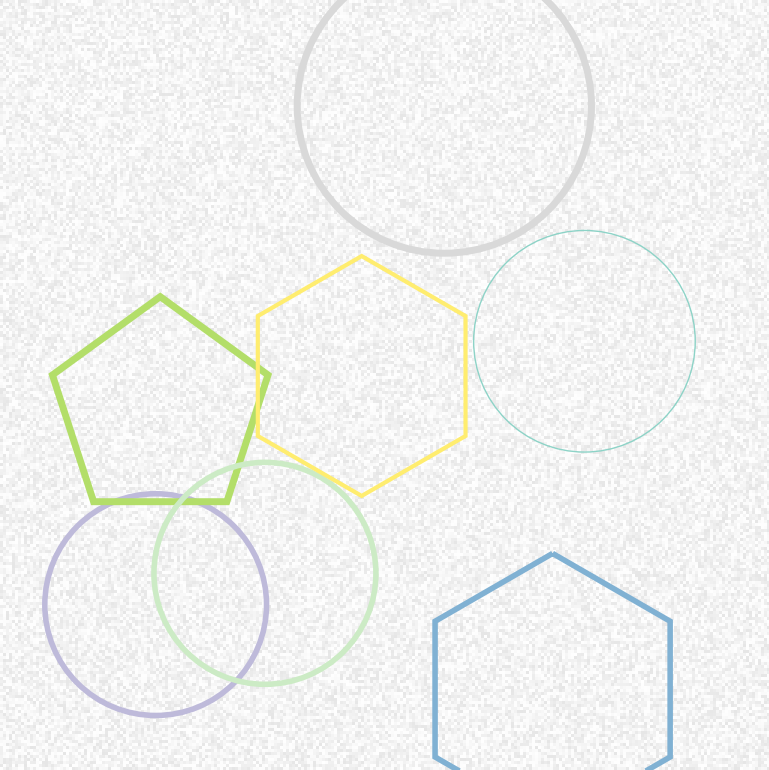[{"shape": "circle", "thickness": 0.5, "radius": 0.72, "center": [0.759, 0.557]}, {"shape": "circle", "thickness": 2, "radius": 0.72, "center": [0.202, 0.215]}, {"shape": "hexagon", "thickness": 2, "radius": 0.88, "center": [0.718, 0.105]}, {"shape": "pentagon", "thickness": 2.5, "radius": 0.74, "center": [0.208, 0.468]}, {"shape": "circle", "thickness": 2.5, "radius": 0.96, "center": [0.577, 0.862]}, {"shape": "circle", "thickness": 2, "radius": 0.72, "center": [0.344, 0.255]}, {"shape": "hexagon", "thickness": 1.5, "radius": 0.78, "center": [0.47, 0.512]}]